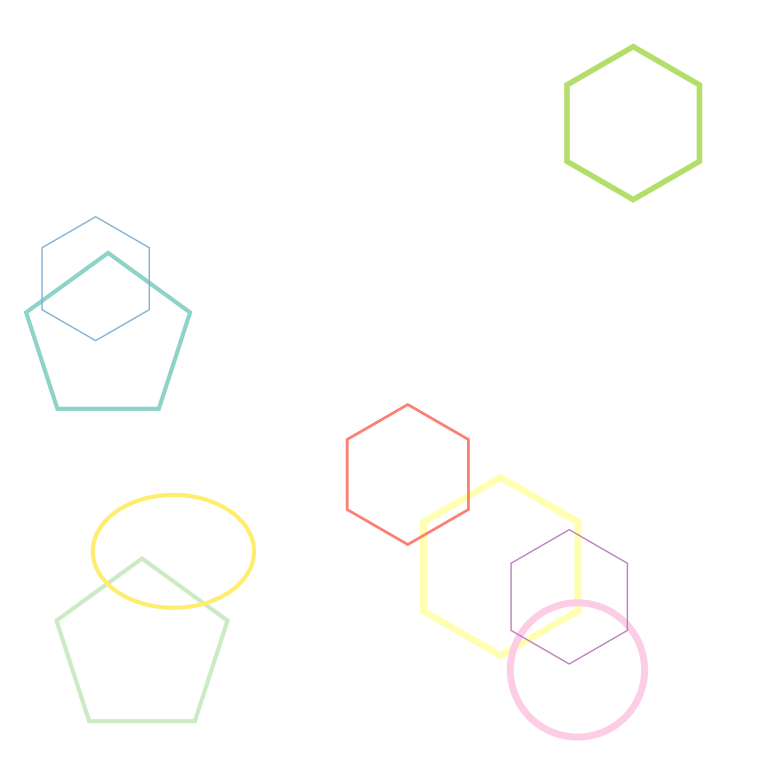[{"shape": "pentagon", "thickness": 1.5, "radius": 0.56, "center": [0.14, 0.56]}, {"shape": "hexagon", "thickness": 2.5, "radius": 0.58, "center": [0.65, 0.264]}, {"shape": "hexagon", "thickness": 1, "radius": 0.45, "center": [0.53, 0.384]}, {"shape": "hexagon", "thickness": 0.5, "radius": 0.4, "center": [0.124, 0.638]}, {"shape": "hexagon", "thickness": 2, "radius": 0.5, "center": [0.822, 0.84]}, {"shape": "circle", "thickness": 2.5, "radius": 0.44, "center": [0.75, 0.13]}, {"shape": "hexagon", "thickness": 0.5, "radius": 0.44, "center": [0.739, 0.225]}, {"shape": "pentagon", "thickness": 1.5, "radius": 0.58, "center": [0.184, 0.158]}, {"shape": "oval", "thickness": 1.5, "radius": 0.52, "center": [0.225, 0.284]}]